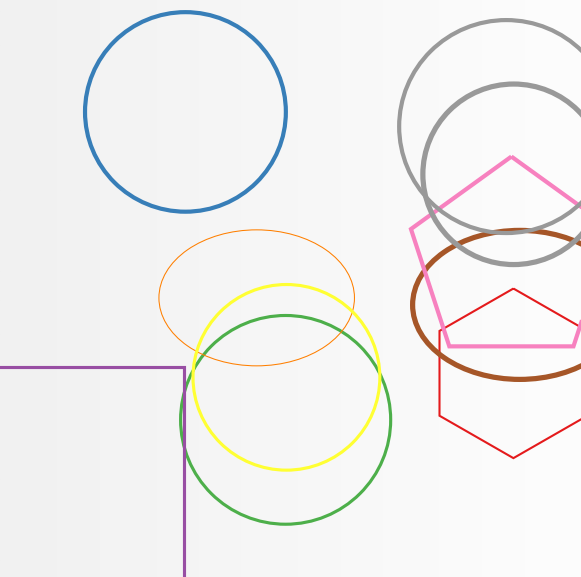[{"shape": "hexagon", "thickness": 1, "radius": 0.73, "center": [0.883, 0.353]}, {"shape": "circle", "thickness": 2, "radius": 0.86, "center": [0.319, 0.805]}, {"shape": "circle", "thickness": 1.5, "radius": 0.9, "center": [0.491, 0.272]}, {"shape": "square", "thickness": 1.5, "radius": 0.93, "center": [0.131, 0.178]}, {"shape": "oval", "thickness": 0.5, "radius": 0.84, "center": [0.442, 0.483]}, {"shape": "circle", "thickness": 1.5, "radius": 0.8, "center": [0.493, 0.346]}, {"shape": "oval", "thickness": 2.5, "radius": 0.92, "center": [0.894, 0.471]}, {"shape": "pentagon", "thickness": 2, "radius": 0.91, "center": [0.88, 0.546]}, {"shape": "circle", "thickness": 2.5, "radius": 0.78, "center": [0.884, 0.697]}, {"shape": "circle", "thickness": 2, "radius": 0.92, "center": [0.871, 0.78]}]